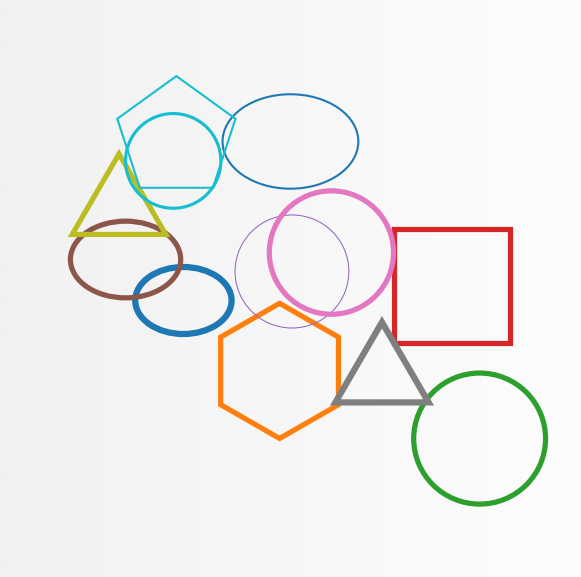[{"shape": "oval", "thickness": 1, "radius": 0.58, "center": [0.5, 0.754]}, {"shape": "oval", "thickness": 3, "radius": 0.41, "center": [0.316, 0.479]}, {"shape": "hexagon", "thickness": 2.5, "radius": 0.59, "center": [0.481, 0.357]}, {"shape": "circle", "thickness": 2.5, "radius": 0.57, "center": [0.825, 0.24]}, {"shape": "square", "thickness": 2.5, "radius": 0.5, "center": [0.777, 0.504]}, {"shape": "circle", "thickness": 0.5, "radius": 0.49, "center": [0.502, 0.529]}, {"shape": "oval", "thickness": 2.5, "radius": 0.47, "center": [0.216, 0.55]}, {"shape": "circle", "thickness": 2.5, "radius": 0.53, "center": [0.57, 0.562]}, {"shape": "triangle", "thickness": 3, "radius": 0.46, "center": [0.657, 0.349]}, {"shape": "triangle", "thickness": 2.5, "radius": 0.46, "center": [0.205, 0.64]}, {"shape": "pentagon", "thickness": 1, "radius": 0.53, "center": [0.303, 0.76]}, {"shape": "circle", "thickness": 1.5, "radius": 0.41, "center": [0.298, 0.721]}]